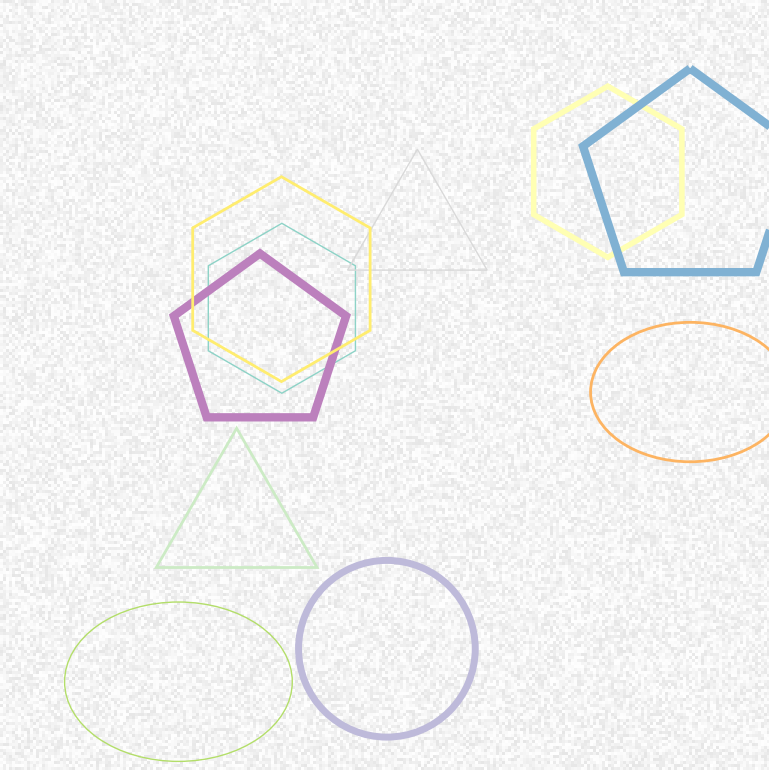[{"shape": "hexagon", "thickness": 0.5, "radius": 0.55, "center": [0.366, 0.6]}, {"shape": "hexagon", "thickness": 2, "radius": 0.56, "center": [0.789, 0.777]}, {"shape": "circle", "thickness": 2.5, "radius": 0.57, "center": [0.502, 0.157]}, {"shape": "pentagon", "thickness": 3, "radius": 0.73, "center": [0.896, 0.765]}, {"shape": "oval", "thickness": 1, "radius": 0.65, "center": [0.896, 0.491]}, {"shape": "oval", "thickness": 0.5, "radius": 0.74, "center": [0.232, 0.115]}, {"shape": "triangle", "thickness": 0.5, "radius": 0.52, "center": [0.542, 0.702]}, {"shape": "pentagon", "thickness": 3, "radius": 0.59, "center": [0.338, 0.553]}, {"shape": "triangle", "thickness": 1, "radius": 0.6, "center": [0.307, 0.323]}, {"shape": "hexagon", "thickness": 1, "radius": 0.67, "center": [0.365, 0.637]}]